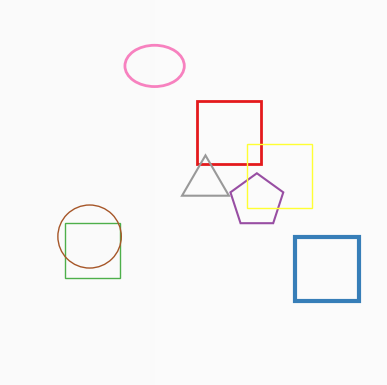[{"shape": "square", "thickness": 2, "radius": 0.41, "center": [0.591, 0.655]}, {"shape": "square", "thickness": 3, "radius": 0.41, "center": [0.844, 0.302]}, {"shape": "square", "thickness": 1, "radius": 0.36, "center": [0.239, 0.349]}, {"shape": "pentagon", "thickness": 1.5, "radius": 0.36, "center": [0.663, 0.478]}, {"shape": "square", "thickness": 1, "radius": 0.42, "center": [0.72, 0.543]}, {"shape": "circle", "thickness": 1, "radius": 0.41, "center": [0.231, 0.386]}, {"shape": "oval", "thickness": 2, "radius": 0.38, "center": [0.399, 0.829]}, {"shape": "triangle", "thickness": 1.5, "radius": 0.35, "center": [0.53, 0.527]}]